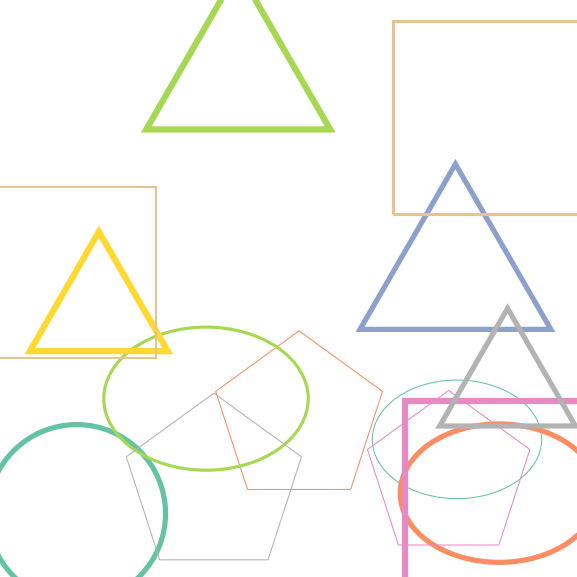[{"shape": "circle", "thickness": 2.5, "radius": 0.77, "center": [0.133, 0.11]}, {"shape": "oval", "thickness": 0.5, "radius": 0.73, "center": [0.791, 0.238]}, {"shape": "pentagon", "thickness": 0.5, "radius": 0.76, "center": [0.518, 0.274]}, {"shape": "oval", "thickness": 2.5, "radius": 0.86, "center": [0.864, 0.145]}, {"shape": "triangle", "thickness": 2.5, "radius": 0.95, "center": [0.789, 0.524]}, {"shape": "pentagon", "thickness": 0.5, "radius": 0.74, "center": [0.777, 0.175]}, {"shape": "square", "thickness": 3, "radius": 0.81, "center": [0.863, 0.143]}, {"shape": "triangle", "thickness": 3, "radius": 0.92, "center": [0.413, 0.867]}, {"shape": "oval", "thickness": 1.5, "radius": 0.89, "center": [0.357, 0.309]}, {"shape": "triangle", "thickness": 3, "radius": 0.69, "center": [0.171, 0.46]}, {"shape": "square", "thickness": 1.5, "radius": 0.83, "center": [0.848, 0.796]}, {"shape": "square", "thickness": 1, "radius": 0.74, "center": [0.122, 0.527]}, {"shape": "triangle", "thickness": 2.5, "radius": 0.68, "center": [0.879, 0.329]}, {"shape": "pentagon", "thickness": 0.5, "radius": 0.8, "center": [0.37, 0.159]}]